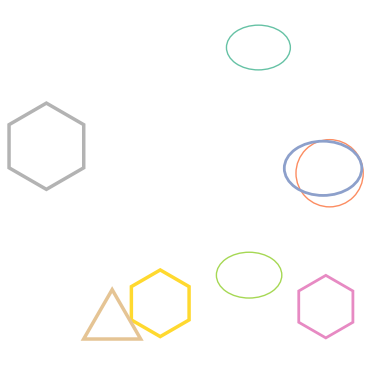[{"shape": "oval", "thickness": 1, "radius": 0.41, "center": [0.671, 0.877]}, {"shape": "circle", "thickness": 1, "radius": 0.44, "center": [0.856, 0.55]}, {"shape": "oval", "thickness": 2, "radius": 0.5, "center": [0.839, 0.563]}, {"shape": "hexagon", "thickness": 2, "radius": 0.41, "center": [0.846, 0.204]}, {"shape": "oval", "thickness": 1, "radius": 0.42, "center": [0.647, 0.285]}, {"shape": "hexagon", "thickness": 2.5, "radius": 0.43, "center": [0.416, 0.212]}, {"shape": "triangle", "thickness": 2.5, "radius": 0.43, "center": [0.291, 0.162]}, {"shape": "hexagon", "thickness": 2.5, "radius": 0.56, "center": [0.12, 0.62]}]